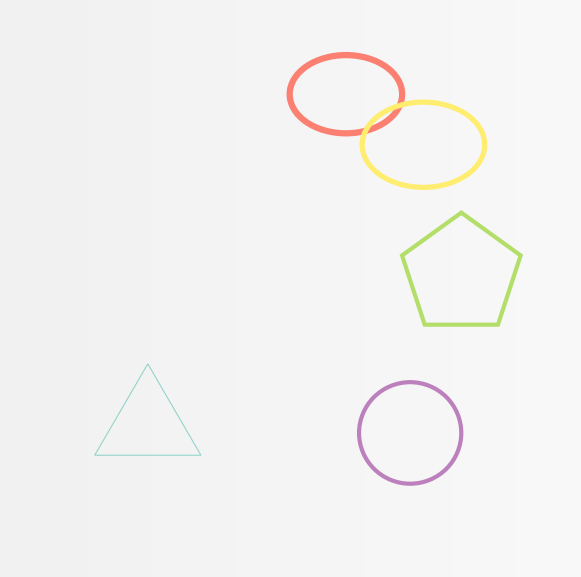[{"shape": "triangle", "thickness": 0.5, "radius": 0.53, "center": [0.254, 0.264]}, {"shape": "oval", "thickness": 3, "radius": 0.48, "center": [0.595, 0.836]}, {"shape": "pentagon", "thickness": 2, "radius": 0.54, "center": [0.794, 0.524]}, {"shape": "circle", "thickness": 2, "radius": 0.44, "center": [0.706, 0.249]}, {"shape": "oval", "thickness": 2.5, "radius": 0.53, "center": [0.729, 0.748]}]